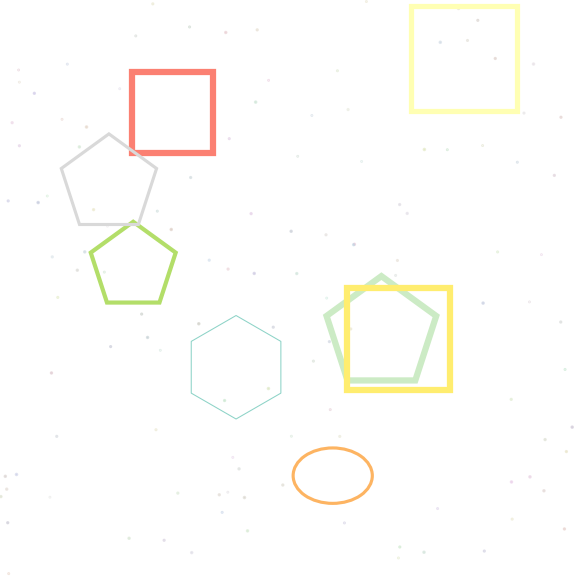[{"shape": "hexagon", "thickness": 0.5, "radius": 0.45, "center": [0.409, 0.363]}, {"shape": "square", "thickness": 2.5, "radius": 0.46, "center": [0.803, 0.898]}, {"shape": "square", "thickness": 3, "radius": 0.35, "center": [0.299, 0.804]}, {"shape": "oval", "thickness": 1.5, "radius": 0.34, "center": [0.576, 0.175]}, {"shape": "pentagon", "thickness": 2, "radius": 0.39, "center": [0.231, 0.538]}, {"shape": "pentagon", "thickness": 1.5, "radius": 0.43, "center": [0.189, 0.681]}, {"shape": "pentagon", "thickness": 3, "radius": 0.5, "center": [0.66, 0.421]}, {"shape": "square", "thickness": 3, "radius": 0.44, "center": [0.69, 0.412]}]